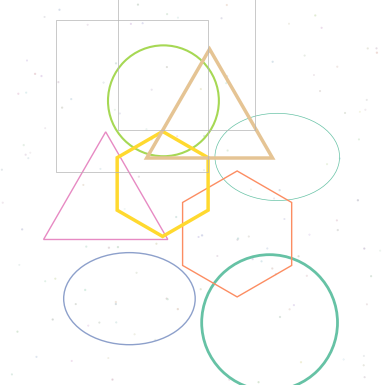[{"shape": "circle", "thickness": 2, "radius": 0.88, "center": [0.7, 0.162]}, {"shape": "oval", "thickness": 0.5, "radius": 0.81, "center": [0.72, 0.592]}, {"shape": "hexagon", "thickness": 1, "radius": 0.82, "center": [0.616, 0.392]}, {"shape": "oval", "thickness": 1, "radius": 0.85, "center": [0.336, 0.224]}, {"shape": "triangle", "thickness": 1, "radius": 0.93, "center": [0.275, 0.471]}, {"shape": "circle", "thickness": 1.5, "radius": 0.72, "center": [0.425, 0.738]}, {"shape": "hexagon", "thickness": 2.5, "radius": 0.68, "center": [0.422, 0.522]}, {"shape": "triangle", "thickness": 2.5, "radius": 0.94, "center": [0.544, 0.684]}, {"shape": "square", "thickness": 0.5, "radius": 0.89, "center": [0.484, 0.841]}, {"shape": "square", "thickness": 0.5, "radius": 0.99, "center": [0.343, 0.751]}]